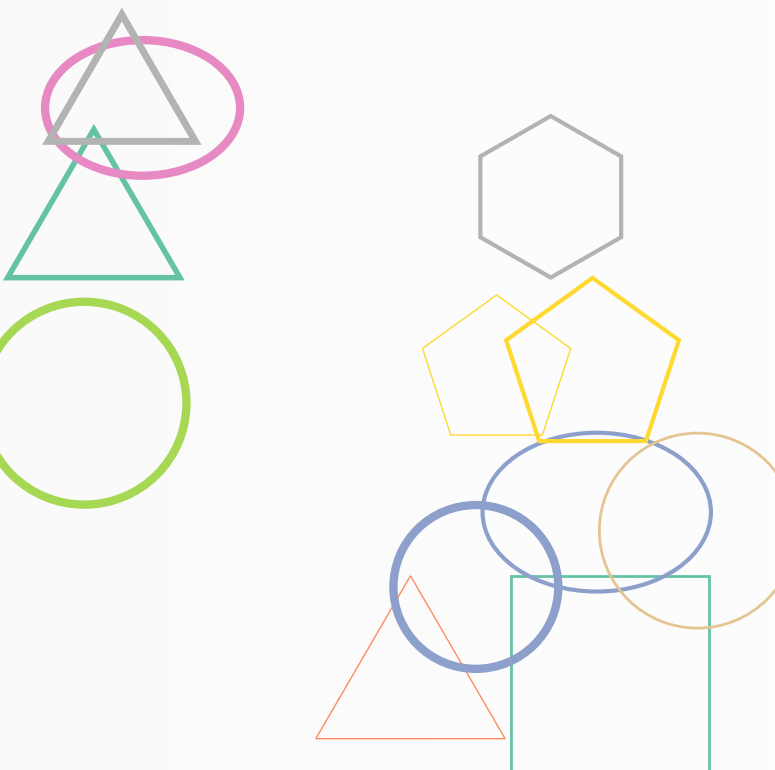[{"shape": "triangle", "thickness": 2, "radius": 0.64, "center": [0.121, 0.704]}, {"shape": "square", "thickness": 1, "radius": 0.64, "center": [0.787, 0.125]}, {"shape": "triangle", "thickness": 0.5, "radius": 0.71, "center": [0.53, 0.111]}, {"shape": "oval", "thickness": 1.5, "radius": 0.74, "center": [0.77, 0.335]}, {"shape": "circle", "thickness": 3, "radius": 0.53, "center": [0.614, 0.238]}, {"shape": "oval", "thickness": 3, "radius": 0.63, "center": [0.184, 0.86]}, {"shape": "circle", "thickness": 3, "radius": 0.66, "center": [0.109, 0.476]}, {"shape": "pentagon", "thickness": 1.5, "radius": 0.59, "center": [0.765, 0.522]}, {"shape": "pentagon", "thickness": 0.5, "radius": 0.5, "center": [0.641, 0.516]}, {"shape": "circle", "thickness": 1, "radius": 0.63, "center": [0.9, 0.311]}, {"shape": "triangle", "thickness": 2.5, "radius": 0.55, "center": [0.157, 0.871]}, {"shape": "hexagon", "thickness": 1.5, "radius": 0.52, "center": [0.711, 0.744]}]